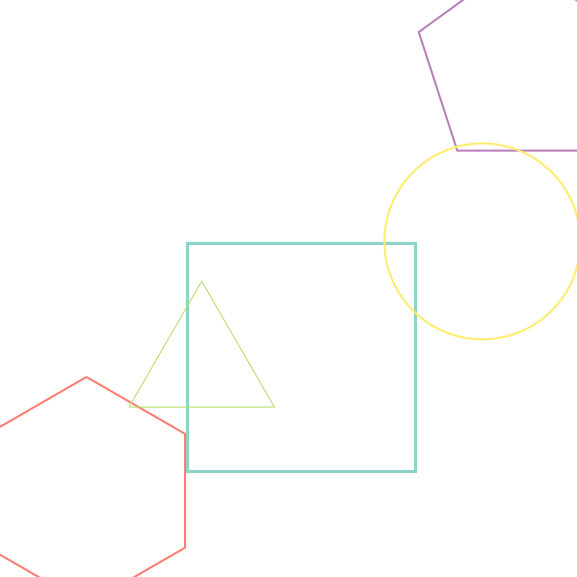[{"shape": "square", "thickness": 1.5, "radius": 0.99, "center": [0.521, 0.38]}, {"shape": "hexagon", "thickness": 1, "radius": 0.99, "center": [0.15, 0.149]}, {"shape": "triangle", "thickness": 0.5, "radius": 0.73, "center": [0.349, 0.367]}, {"shape": "pentagon", "thickness": 1, "radius": 0.92, "center": [0.9, 0.887]}, {"shape": "circle", "thickness": 1, "radius": 0.85, "center": [0.835, 0.581]}]